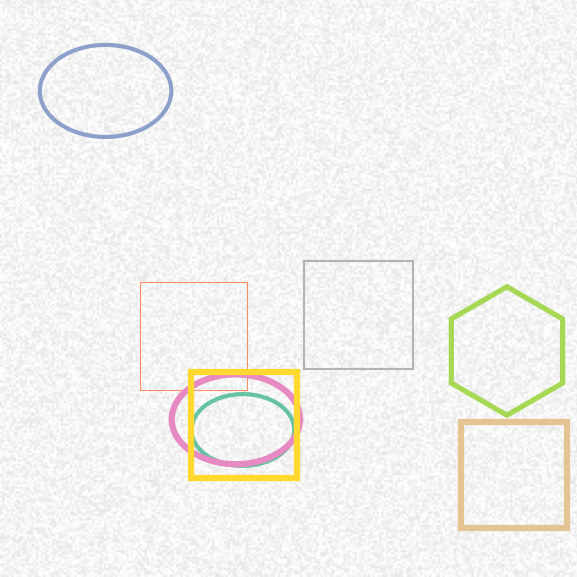[{"shape": "oval", "thickness": 2, "radius": 0.44, "center": [0.421, 0.255]}, {"shape": "square", "thickness": 0.5, "radius": 0.47, "center": [0.335, 0.418]}, {"shape": "oval", "thickness": 2, "radius": 0.57, "center": [0.183, 0.842]}, {"shape": "oval", "thickness": 3, "radius": 0.56, "center": [0.408, 0.273]}, {"shape": "hexagon", "thickness": 2.5, "radius": 0.56, "center": [0.878, 0.391]}, {"shape": "square", "thickness": 3, "radius": 0.46, "center": [0.423, 0.262]}, {"shape": "square", "thickness": 3, "radius": 0.46, "center": [0.89, 0.177]}, {"shape": "square", "thickness": 1, "radius": 0.47, "center": [0.621, 0.454]}]